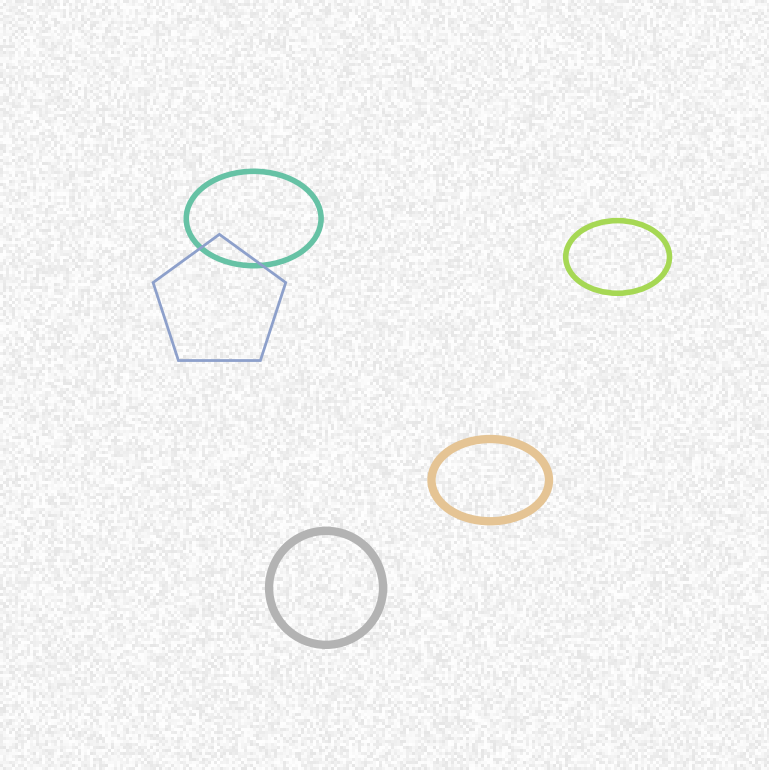[{"shape": "oval", "thickness": 2, "radius": 0.44, "center": [0.329, 0.716]}, {"shape": "pentagon", "thickness": 1, "radius": 0.45, "center": [0.285, 0.605]}, {"shape": "oval", "thickness": 2, "radius": 0.34, "center": [0.802, 0.666]}, {"shape": "oval", "thickness": 3, "radius": 0.38, "center": [0.637, 0.376]}, {"shape": "circle", "thickness": 3, "radius": 0.37, "center": [0.423, 0.237]}]